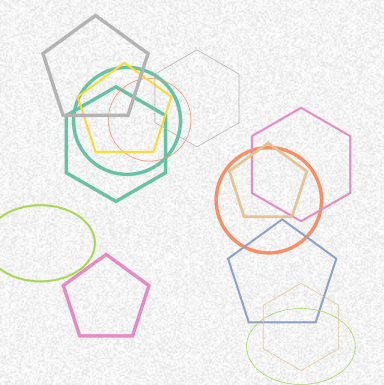[{"shape": "circle", "thickness": 2.5, "radius": 0.69, "center": [0.33, 0.686]}, {"shape": "hexagon", "thickness": 2.5, "radius": 0.74, "center": [0.301, 0.626]}, {"shape": "circle", "thickness": 2.5, "radius": 0.68, "center": [0.698, 0.48]}, {"shape": "circle", "thickness": 0.5, "radius": 0.54, "center": [0.389, 0.689]}, {"shape": "pentagon", "thickness": 1.5, "radius": 0.74, "center": [0.733, 0.282]}, {"shape": "pentagon", "thickness": 2.5, "radius": 0.58, "center": [0.276, 0.222]}, {"shape": "hexagon", "thickness": 1.5, "radius": 0.74, "center": [0.782, 0.573]}, {"shape": "oval", "thickness": 1.5, "radius": 0.71, "center": [0.105, 0.368]}, {"shape": "oval", "thickness": 0.5, "radius": 0.71, "center": [0.782, 0.1]}, {"shape": "pentagon", "thickness": 1.5, "radius": 0.64, "center": [0.323, 0.709]}, {"shape": "pentagon", "thickness": 2, "radius": 0.53, "center": [0.696, 0.523]}, {"shape": "hexagon", "thickness": 0.5, "radius": 0.57, "center": [0.782, 0.151]}, {"shape": "hexagon", "thickness": 0.5, "radius": 0.63, "center": [0.512, 0.744]}, {"shape": "pentagon", "thickness": 2.5, "radius": 0.72, "center": [0.248, 0.816]}]